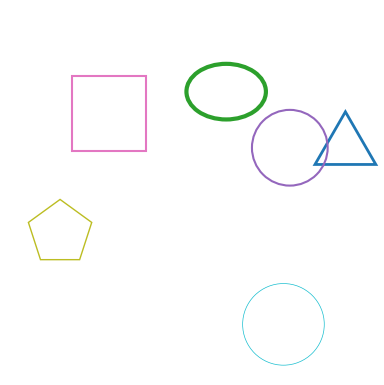[{"shape": "triangle", "thickness": 2, "radius": 0.46, "center": [0.897, 0.618]}, {"shape": "oval", "thickness": 3, "radius": 0.52, "center": [0.587, 0.762]}, {"shape": "circle", "thickness": 1.5, "radius": 0.49, "center": [0.753, 0.616]}, {"shape": "square", "thickness": 1.5, "radius": 0.49, "center": [0.283, 0.704]}, {"shape": "pentagon", "thickness": 1, "radius": 0.43, "center": [0.156, 0.396]}, {"shape": "circle", "thickness": 0.5, "radius": 0.53, "center": [0.736, 0.157]}]